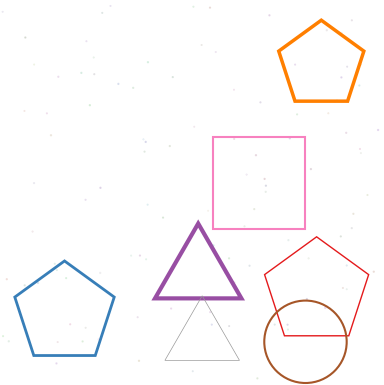[{"shape": "pentagon", "thickness": 1, "radius": 0.71, "center": [0.822, 0.243]}, {"shape": "pentagon", "thickness": 2, "radius": 0.68, "center": [0.168, 0.186]}, {"shape": "triangle", "thickness": 3, "radius": 0.65, "center": [0.515, 0.29]}, {"shape": "pentagon", "thickness": 2.5, "radius": 0.58, "center": [0.835, 0.831]}, {"shape": "circle", "thickness": 1.5, "radius": 0.54, "center": [0.793, 0.112]}, {"shape": "square", "thickness": 1.5, "radius": 0.6, "center": [0.673, 0.525]}, {"shape": "triangle", "thickness": 0.5, "radius": 0.56, "center": [0.525, 0.12]}]